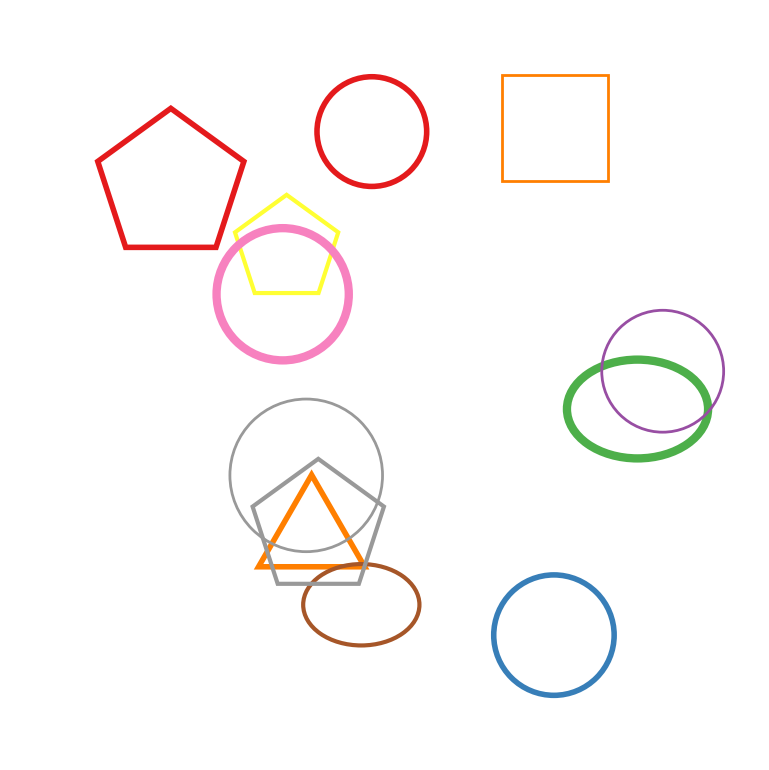[{"shape": "circle", "thickness": 2, "radius": 0.36, "center": [0.483, 0.829]}, {"shape": "pentagon", "thickness": 2, "radius": 0.5, "center": [0.222, 0.759]}, {"shape": "circle", "thickness": 2, "radius": 0.39, "center": [0.719, 0.175]}, {"shape": "oval", "thickness": 3, "radius": 0.46, "center": [0.828, 0.469]}, {"shape": "circle", "thickness": 1, "radius": 0.4, "center": [0.861, 0.518]}, {"shape": "square", "thickness": 1, "radius": 0.35, "center": [0.721, 0.834]}, {"shape": "triangle", "thickness": 2, "radius": 0.4, "center": [0.405, 0.304]}, {"shape": "pentagon", "thickness": 1.5, "radius": 0.35, "center": [0.372, 0.676]}, {"shape": "oval", "thickness": 1.5, "radius": 0.38, "center": [0.469, 0.215]}, {"shape": "circle", "thickness": 3, "radius": 0.43, "center": [0.367, 0.618]}, {"shape": "circle", "thickness": 1, "radius": 0.5, "center": [0.398, 0.383]}, {"shape": "pentagon", "thickness": 1.5, "radius": 0.45, "center": [0.413, 0.314]}]